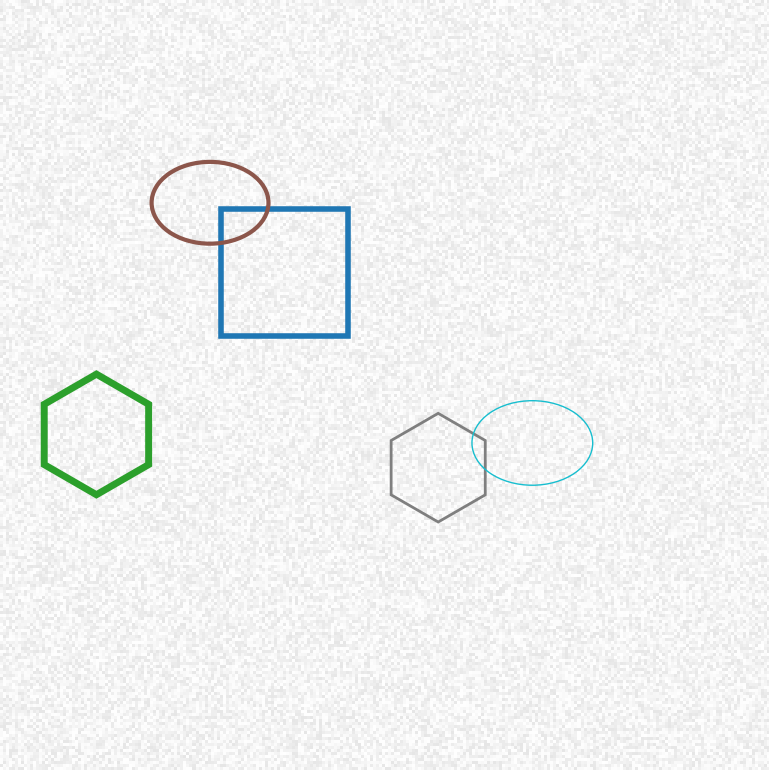[{"shape": "square", "thickness": 2, "radius": 0.41, "center": [0.369, 0.646]}, {"shape": "hexagon", "thickness": 2.5, "radius": 0.39, "center": [0.125, 0.436]}, {"shape": "oval", "thickness": 1.5, "radius": 0.38, "center": [0.273, 0.737]}, {"shape": "hexagon", "thickness": 1, "radius": 0.35, "center": [0.569, 0.393]}, {"shape": "oval", "thickness": 0.5, "radius": 0.39, "center": [0.691, 0.425]}]